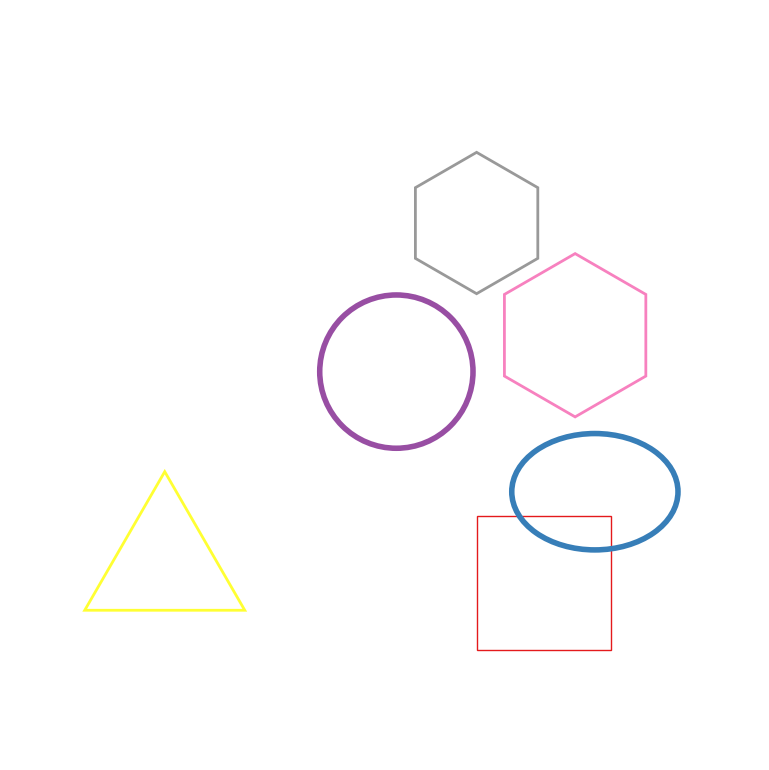[{"shape": "square", "thickness": 0.5, "radius": 0.43, "center": [0.706, 0.243]}, {"shape": "oval", "thickness": 2, "radius": 0.54, "center": [0.773, 0.361]}, {"shape": "circle", "thickness": 2, "radius": 0.5, "center": [0.515, 0.517]}, {"shape": "triangle", "thickness": 1, "radius": 0.6, "center": [0.214, 0.267]}, {"shape": "hexagon", "thickness": 1, "radius": 0.53, "center": [0.747, 0.565]}, {"shape": "hexagon", "thickness": 1, "radius": 0.46, "center": [0.619, 0.71]}]